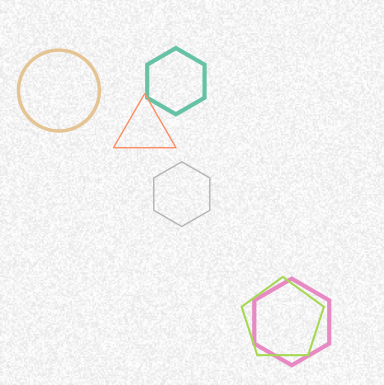[{"shape": "hexagon", "thickness": 3, "radius": 0.43, "center": [0.457, 0.789]}, {"shape": "triangle", "thickness": 1, "radius": 0.47, "center": [0.376, 0.663]}, {"shape": "hexagon", "thickness": 3, "radius": 0.56, "center": [0.758, 0.164]}, {"shape": "pentagon", "thickness": 1.5, "radius": 0.56, "center": [0.734, 0.168]}, {"shape": "circle", "thickness": 2.5, "radius": 0.53, "center": [0.153, 0.765]}, {"shape": "hexagon", "thickness": 1, "radius": 0.42, "center": [0.472, 0.496]}]